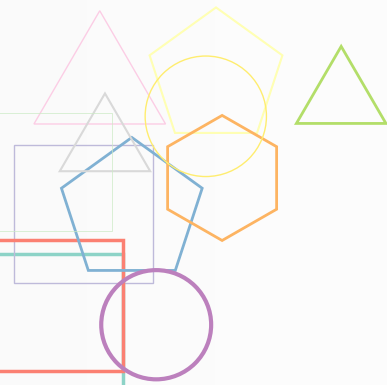[{"shape": "square", "thickness": 2.5, "radius": 0.96, "center": [0.125, 0.148]}, {"shape": "pentagon", "thickness": 1.5, "radius": 0.9, "center": [0.557, 0.801]}, {"shape": "square", "thickness": 1, "radius": 0.89, "center": [0.216, 0.445]}, {"shape": "square", "thickness": 2.5, "radius": 0.85, "center": [0.147, 0.207]}, {"shape": "pentagon", "thickness": 2, "radius": 0.95, "center": [0.34, 0.452]}, {"shape": "hexagon", "thickness": 2, "radius": 0.81, "center": [0.573, 0.538]}, {"shape": "triangle", "thickness": 2, "radius": 0.67, "center": [0.88, 0.746]}, {"shape": "triangle", "thickness": 1, "radius": 0.98, "center": [0.257, 0.776]}, {"shape": "triangle", "thickness": 1.5, "radius": 0.67, "center": [0.271, 0.623]}, {"shape": "circle", "thickness": 3, "radius": 0.71, "center": [0.403, 0.157]}, {"shape": "square", "thickness": 0.5, "radius": 0.76, "center": [0.136, 0.553]}, {"shape": "circle", "thickness": 1, "radius": 0.78, "center": [0.531, 0.698]}]